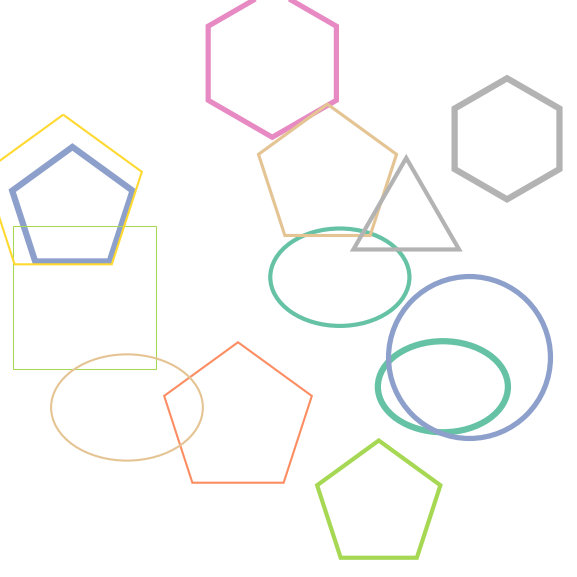[{"shape": "oval", "thickness": 2, "radius": 0.6, "center": [0.588, 0.519]}, {"shape": "oval", "thickness": 3, "radius": 0.56, "center": [0.767, 0.329]}, {"shape": "pentagon", "thickness": 1, "radius": 0.67, "center": [0.412, 0.272]}, {"shape": "circle", "thickness": 2.5, "radius": 0.7, "center": [0.813, 0.38]}, {"shape": "pentagon", "thickness": 3, "radius": 0.55, "center": [0.125, 0.635]}, {"shape": "hexagon", "thickness": 2.5, "radius": 0.64, "center": [0.471, 0.89]}, {"shape": "pentagon", "thickness": 2, "radius": 0.56, "center": [0.656, 0.124]}, {"shape": "square", "thickness": 0.5, "radius": 0.62, "center": [0.147, 0.483]}, {"shape": "pentagon", "thickness": 1, "radius": 0.72, "center": [0.109, 0.657]}, {"shape": "oval", "thickness": 1, "radius": 0.66, "center": [0.22, 0.294]}, {"shape": "pentagon", "thickness": 1.5, "radius": 0.63, "center": [0.567, 0.693]}, {"shape": "triangle", "thickness": 2, "radius": 0.53, "center": [0.703, 0.62]}, {"shape": "hexagon", "thickness": 3, "radius": 0.52, "center": [0.878, 0.759]}]